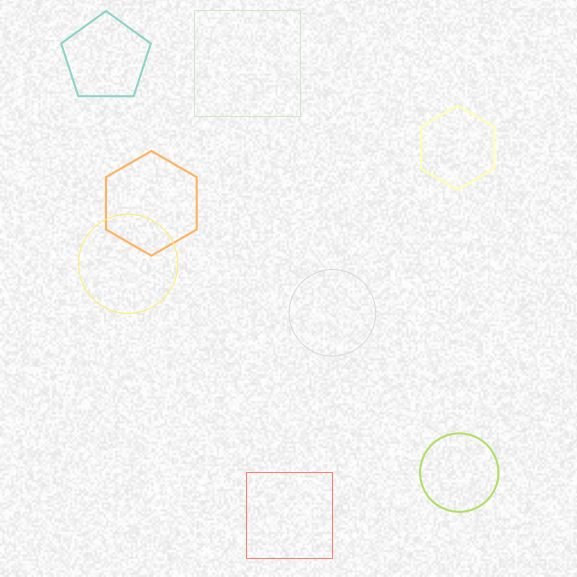[{"shape": "pentagon", "thickness": 1, "radius": 0.41, "center": [0.184, 0.899]}, {"shape": "hexagon", "thickness": 1, "radius": 0.36, "center": [0.792, 0.743]}, {"shape": "square", "thickness": 0.5, "radius": 0.37, "center": [0.5, 0.107]}, {"shape": "hexagon", "thickness": 1, "radius": 0.45, "center": [0.262, 0.647]}, {"shape": "circle", "thickness": 1, "radius": 0.34, "center": [0.795, 0.181]}, {"shape": "circle", "thickness": 0.5, "radius": 0.37, "center": [0.576, 0.457]}, {"shape": "square", "thickness": 0.5, "radius": 0.46, "center": [0.428, 0.89]}, {"shape": "circle", "thickness": 0.5, "radius": 0.43, "center": [0.222, 0.542]}]